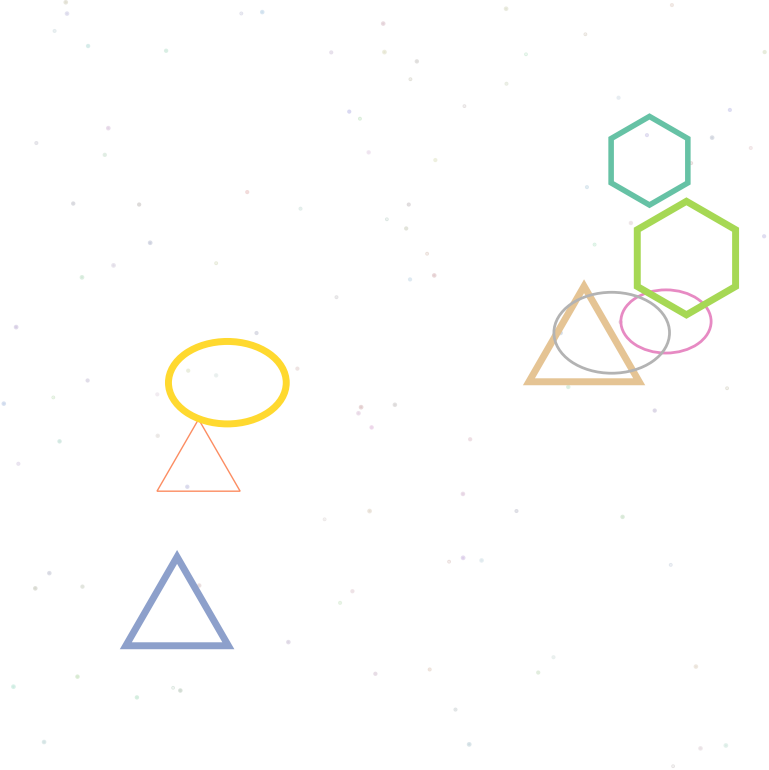[{"shape": "hexagon", "thickness": 2, "radius": 0.29, "center": [0.843, 0.791]}, {"shape": "triangle", "thickness": 0.5, "radius": 0.31, "center": [0.258, 0.393]}, {"shape": "triangle", "thickness": 2.5, "radius": 0.38, "center": [0.23, 0.2]}, {"shape": "oval", "thickness": 1, "radius": 0.29, "center": [0.865, 0.583]}, {"shape": "hexagon", "thickness": 2.5, "radius": 0.37, "center": [0.891, 0.665]}, {"shape": "oval", "thickness": 2.5, "radius": 0.38, "center": [0.295, 0.503]}, {"shape": "triangle", "thickness": 2.5, "radius": 0.41, "center": [0.759, 0.546]}, {"shape": "oval", "thickness": 1, "radius": 0.38, "center": [0.794, 0.568]}]